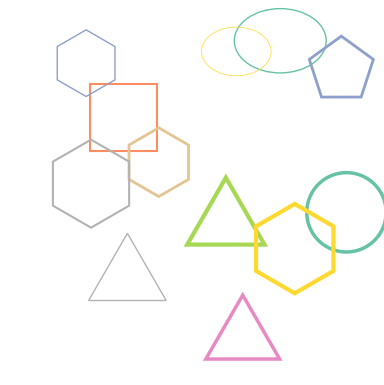[{"shape": "oval", "thickness": 1, "radius": 0.6, "center": [0.728, 0.894]}, {"shape": "circle", "thickness": 2.5, "radius": 0.52, "center": [0.9, 0.449]}, {"shape": "square", "thickness": 1.5, "radius": 0.44, "center": [0.322, 0.696]}, {"shape": "hexagon", "thickness": 1, "radius": 0.43, "center": [0.224, 0.836]}, {"shape": "pentagon", "thickness": 2, "radius": 0.44, "center": [0.887, 0.819]}, {"shape": "triangle", "thickness": 2.5, "radius": 0.55, "center": [0.63, 0.123]}, {"shape": "triangle", "thickness": 3, "radius": 0.58, "center": [0.587, 0.423]}, {"shape": "oval", "thickness": 0.5, "radius": 0.45, "center": [0.614, 0.866]}, {"shape": "hexagon", "thickness": 3, "radius": 0.58, "center": [0.766, 0.354]}, {"shape": "hexagon", "thickness": 2, "radius": 0.45, "center": [0.412, 0.579]}, {"shape": "hexagon", "thickness": 1.5, "radius": 0.57, "center": [0.236, 0.523]}, {"shape": "triangle", "thickness": 1, "radius": 0.58, "center": [0.331, 0.278]}]